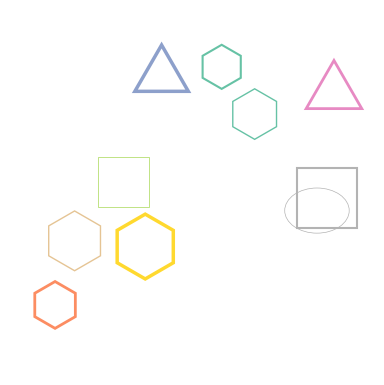[{"shape": "hexagon", "thickness": 1.5, "radius": 0.29, "center": [0.576, 0.826]}, {"shape": "hexagon", "thickness": 1, "radius": 0.33, "center": [0.661, 0.704]}, {"shape": "hexagon", "thickness": 2, "radius": 0.3, "center": [0.143, 0.208]}, {"shape": "triangle", "thickness": 2.5, "radius": 0.4, "center": [0.42, 0.803]}, {"shape": "triangle", "thickness": 2, "radius": 0.42, "center": [0.867, 0.76]}, {"shape": "square", "thickness": 0.5, "radius": 0.33, "center": [0.321, 0.527]}, {"shape": "hexagon", "thickness": 2.5, "radius": 0.42, "center": [0.377, 0.36]}, {"shape": "hexagon", "thickness": 1, "radius": 0.39, "center": [0.194, 0.374]}, {"shape": "oval", "thickness": 0.5, "radius": 0.42, "center": [0.823, 0.453]}, {"shape": "square", "thickness": 1.5, "radius": 0.39, "center": [0.849, 0.485]}]